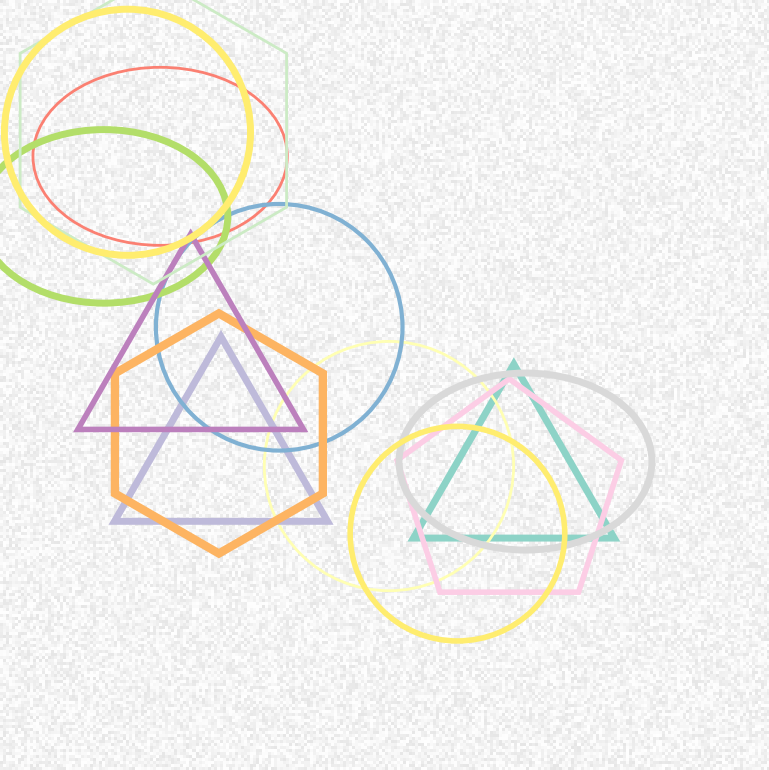[{"shape": "triangle", "thickness": 2.5, "radius": 0.75, "center": [0.667, 0.376]}, {"shape": "circle", "thickness": 1, "radius": 0.81, "center": [0.505, 0.395]}, {"shape": "triangle", "thickness": 2.5, "radius": 0.8, "center": [0.287, 0.403]}, {"shape": "oval", "thickness": 1, "radius": 0.83, "center": [0.208, 0.797]}, {"shape": "circle", "thickness": 1.5, "radius": 0.8, "center": [0.363, 0.575]}, {"shape": "hexagon", "thickness": 3, "radius": 0.78, "center": [0.284, 0.437]}, {"shape": "oval", "thickness": 2.5, "radius": 0.8, "center": [0.135, 0.719]}, {"shape": "pentagon", "thickness": 2, "radius": 0.77, "center": [0.661, 0.355]}, {"shape": "oval", "thickness": 2.5, "radius": 0.82, "center": [0.682, 0.401]}, {"shape": "triangle", "thickness": 2, "radius": 0.85, "center": [0.248, 0.527]}, {"shape": "hexagon", "thickness": 1, "radius": 1.0, "center": [0.199, 0.831]}, {"shape": "circle", "thickness": 2.5, "radius": 0.8, "center": [0.166, 0.828]}, {"shape": "circle", "thickness": 2, "radius": 0.7, "center": [0.594, 0.307]}]